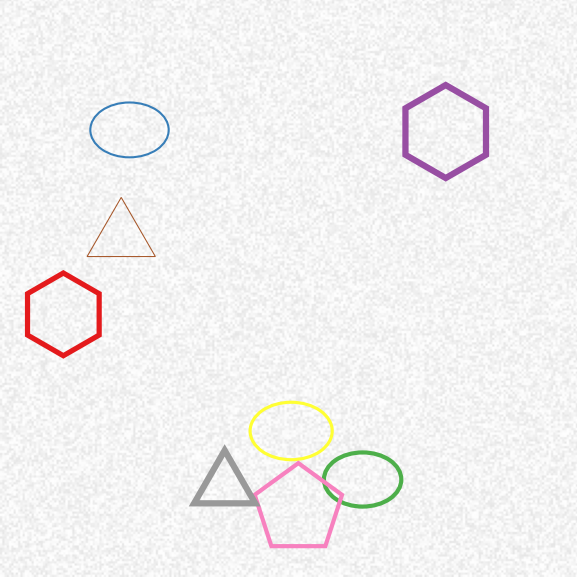[{"shape": "hexagon", "thickness": 2.5, "radius": 0.36, "center": [0.11, 0.455]}, {"shape": "oval", "thickness": 1, "radius": 0.34, "center": [0.224, 0.774]}, {"shape": "oval", "thickness": 2, "radius": 0.33, "center": [0.628, 0.169]}, {"shape": "hexagon", "thickness": 3, "radius": 0.4, "center": [0.772, 0.771]}, {"shape": "oval", "thickness": 1.5, "radius": 0.36, "center": [0.504, 0.253]}, {"shape": "triangle", "thickness": 0.5, "radius": 0.34, "center": [0.21, 0.589]}, {"shape": "pentagon", "thickness": 2, "radius": 0.4, "center": [0.517, 0.118]}, {"shape": "triangle", "thickness": 3, "radius": 0.31, "center": [0.389, 0.158]}]